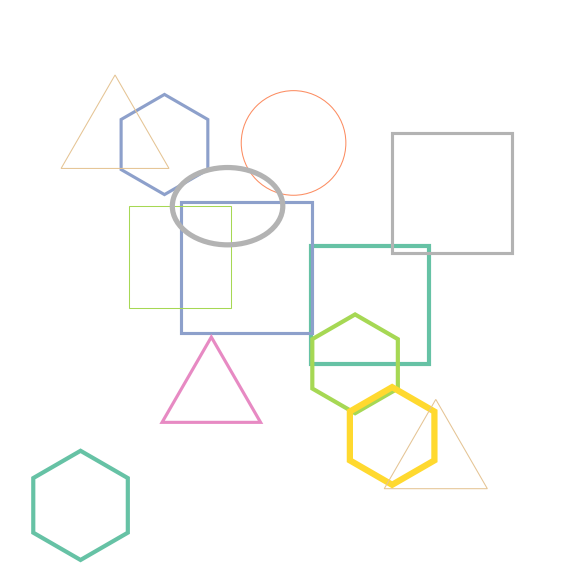[{"shape": "hexagon", "thickness": 2, "radius": 0.47, "center": [0.139, 0.124]}, {"shape": "square", "thickness": 2, "radius": 0.51, "center": [0.641, 0.471]}, {"shape": "circle", "thickness": 0.5, "radius": 0.45, "center": [0.508, 0.752]}, {"shape": "square", "thickness": 1.5, "radius": 0.57, "center": [0.427, 0.536]}, {"shape": "hexagon", "thickness": 1.5, "radius": 0.43, "center": [0.285, 0.749]}, {"shape": "triangle", "thickness": 1.5, "radius": 0.49, "center": [0.366, 0.317]}, {"shape": "square", "thickness": 0.5, "radius": 0.44, "center": [0.311, 0.553]}, {"shape": "hexagon", "thickness": 2, "radius": 0.43, "center": [0.615, 0.369]}, {"shape": "hexagon", "thickness": 3, "radius": 0.42, "center": [0.679, 0.244]}, {"shape": "triangle", "thickness": 0.5, "radius": 0.54, "center": [0.199, 0.761]}, {"shape": "triangle", "thickness": 0.5, "radius": 0.52, "center": [0.755, 0.204]}, {"shape": "square", "thickness": 1.5, "radius": 0.52, "center": [0.783, 0.665]}, {"shape": "oval", "thickness": 2.5, "radius": 0.48, "center": [0.394, 0.642]}]